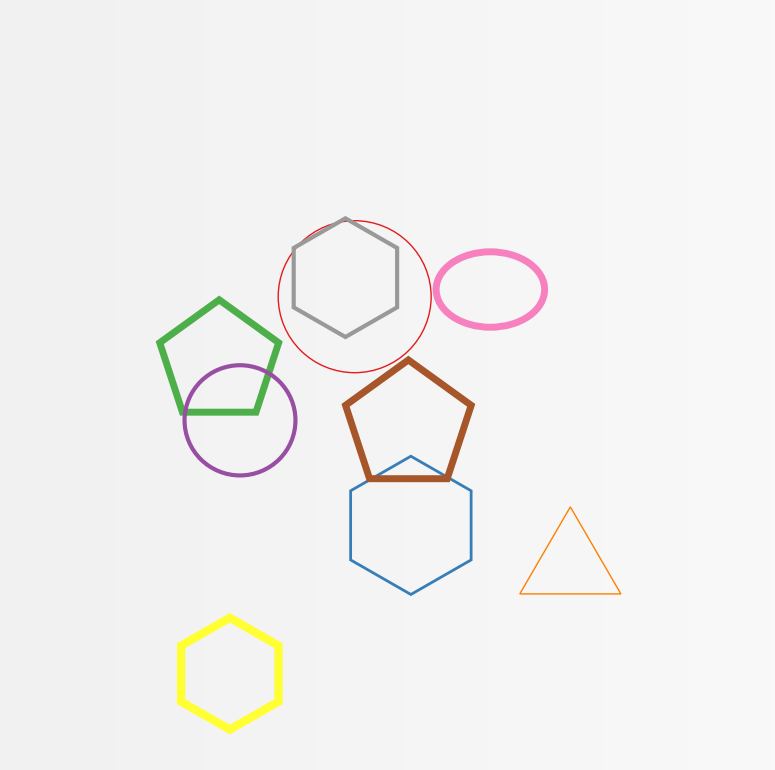[{"shape": "circle", "thickness": 0.5, "radius": 0.49, "center": [0.458, 0.615]}, {"shape": "hexagon", "thickness": 1, "radius": 0.45, "center": [0.53, 0.318]}, {"shape": "pentagon", "thickness": 2.5, "radius": 0.4, "center": [0.283, 0.53]}, {"shape": "circle", "thickness": 1.5, "radius": 0.36, "center": [0.31, 0.454]}, {"shape": "triangle", "thickness": 0.5, "radius": 0.38, "center": [0.736, 0.266]}, {"shape": "hexagon", "thickness": 3, "radius": 0.36, "center": [0.297, 0.125]}, {"shape": "pentagon", "thickness": 2.5, "radius": 0.43, "center": [0.527, 0.447]}, {"shape": "oval", "thickness": 2.5, "radius": 0.35, "center": [0.633, 0.624]}, {"shape": "hexagon", "thickness": 1.5, "radius": 0.39, "center": [0.446, 0.639]}]